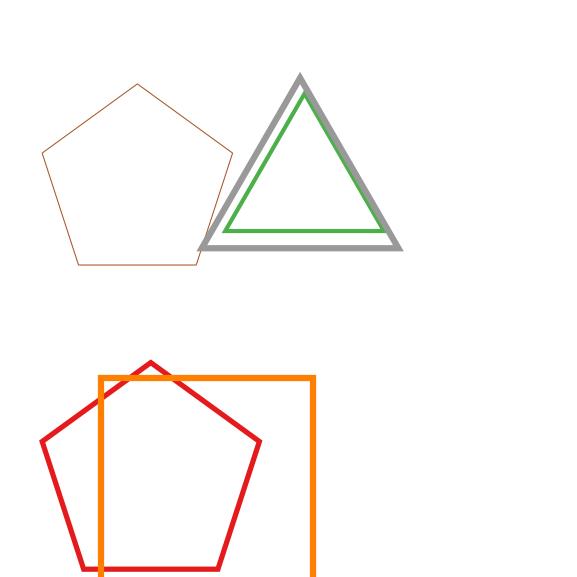[{"shape": "pentagon", "thickness": 2.5, "radius": 0.99, "center": [0.261, 0.174]}, {"shape": "triangle", "thickness": 2, "radius": 0.79, "center": [0.527, 0.678]}, {"shape": "square", "thickness": 3, "radius": 0.92, "center": [0.358, 0.161]}, {"shape": "pentagon", "thickness": 0.5, "radius": 0.87, "center": [0.238, 0.68]}, {"shape": "triangle", "thickness": 3, "radius": 0.98, "center": [0.52, 0.668]}]